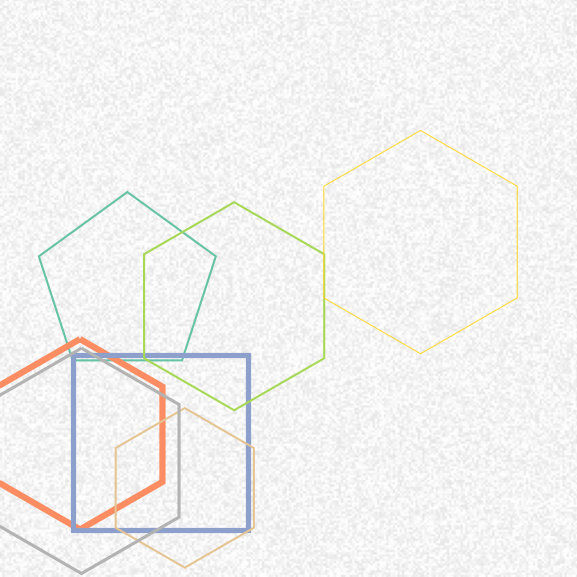[{"shape": "pentagon", "thickness": 1, "radius": 0.81, "center": [0.221, 0.505]}, {"shape": "hexagon", "thickness": 3, "radius": 0.82, "center": [0.139, 0.247]}, {"shape": "square", "thickness": 2.5, "radius": 0.76, "center": [0.278, 0.232]}, {"shape": "hexagon", "thickness": 1, "radius": 0.9, "center": [0.405, 0.469]}, {"shape": "hexagon", "thickness": 0.5, "radius": 0.97, "center": [0.728, 0.58]}, {"shape": "hexagon", "thickness": 1, "radius": 0.69, "center": [0.32, 0.154]}, {"shape": "hexagon", "thickness": 1.5, "radius": 0.98, "center": [0.141, 0.201]}]